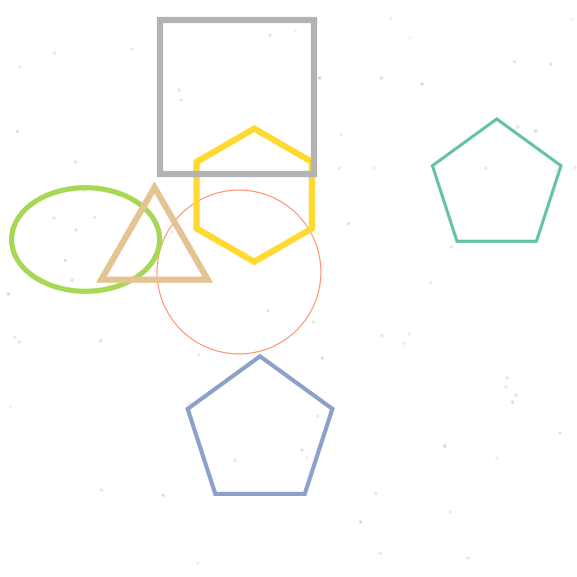[{"shape": "pentagon", "thickness": 1.5, "radius": 0.59, "center": [0.86, 0.676]}, {"shape": "circle", "thickness": 0.5, "radius": 0.71, "center": [0.414, 0.528]}, {"shape": "pentagon", "thickness": 2, "radius": 0.66, "center": [0.45, 0.25]}, {"shape": "oval", "thickness": 2.5, "radius": 0.64, "center": [0.148, 0.584]}, {"shape": "hexagon", "thickness": 3, "radius": 0.58, "center": [0.44, 0.661]}, {"shape": "triangle", "thickness": 3, "radius": 0.53, "center": [0.268, 0.568]}, {"shape": "square", "thickness": 3, "radius": 0.67, "center": [0.41, 0.832]}]